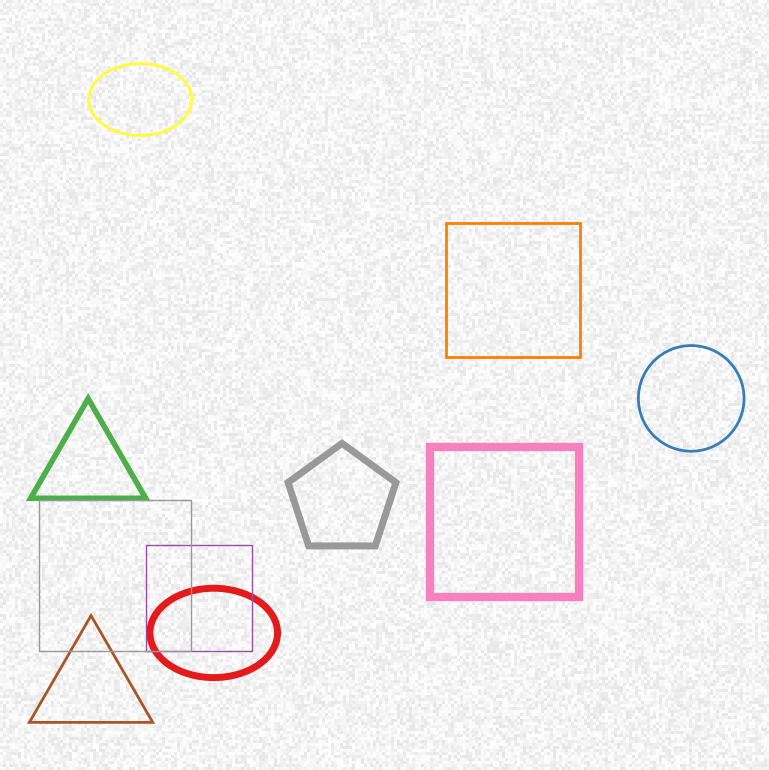[{"shape": "oval", "thickness": 2.5, "radius": 0.41, "center": [0.278, 0.178]}, {"shape": "circle", "thickness": 1, "radius": 0.34, "center": [0.898, 0.483]}, {"shape": "triangle", "thickness": 2, "radius": 0.43, "center": [0.114, 0.396]}, {"shape": "square", "thickness": 0.5, "radius": 0.34, "center": [0.258, 0.223]}, {"shape": "square", "thickness": 1, "radius": 0.44, "center": [0.666, 0.623]}, {"shape": "oval", "thickness": 1, "radius": 0.33, "center": [0.182, 0.871]}, {"shape": "triangle", "thickness": 1, "radius": 0.46, "center": [0.118, 0.108]}, {"shape": "square", "thickness": 3, "radius": 0.49, "center": [0.655, 0.322]}, {"shape": "pentagon", "thickness": 2.5, "radius": 0.37, "center": [0.444, 0.351]}, {"shape": "square", "thickness": 0.5, "radius": 0.49, "center": [0.149, 0.252]}]